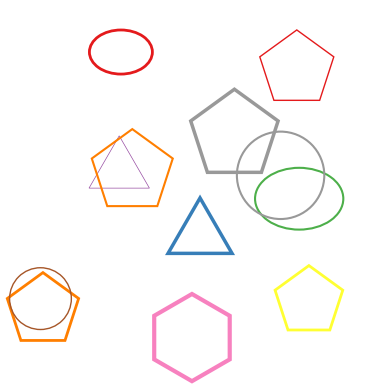[{"shape": "oval", "thickness": 2, "radius": 0.41, "center": [0.314, 0.865]}, {"shape": "pentagon", "thickness": 1, "radius": 0.51, "center": [0.771, 0.821]}, {"shape": "triangle", "thickness": 2.5, "radius": 0.48, "center": [0.52, 0.39]}, {"shape": "oval", "thickness": 1.5, "radius": 0.57, "center": [0.777, 0.484]}, {"shape": "triangle", "thickness": 0.5, "radius": 0.45, "center": [0.31, 0.557]}, {"shape": "pentagon", "thickness": 2, "radius": 0.49, "center": [0.112, 0.195]}, {"shape": "pentagon", "thickness": 1.5, "radius": 0.55, "center": [0.344, 0.554]}, {"shape": "pentagon", "thickness": 2, "radius": 0.46, "center": [0.802, 0.218]}, {"shape": "circle", "thickness": 1, "radius": 0.4, "center": [0.105, 0.224]}, {"shape": "hexagon", "thickness": 3, "radius": 0.57, "center": [0.499, 0.123]}, {"shape": "pentagon", "thickness": 2.5, "radius": 0.6, "center": [0.609, 0.649]}, {"shape": "circle", "thickness": 1.5, "radius": 0.57, "center": [0.729, 0.545]}]